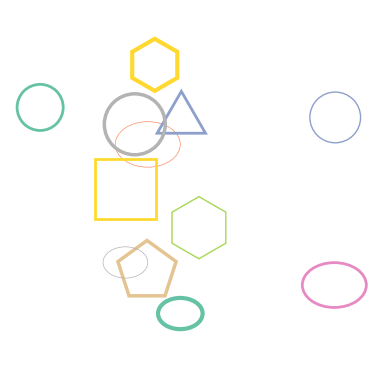[{"shape": "oval", "thickness": 3, "radius": 0.29, "center": [0.468, 0.186]}, {"shape": "circle", "thickness": 2, "radius": 0.3, "center": [0.104, 0.721]}, {"shape": "oval", "thickness": 0.5, "radius": 0.42, "center": [0.384, 0.625]}, {"shape": "triangle", "thickness": 2, "radius": 0.36, "center": [0.471, 0.69]}, {"shape": "circle", "thickness": 1, "radius": 0.33, "center": [0.871, 0.695]}, {"shape": "oval", "thickness": 2, "radius": 0.42, "center": [0.868, 0.26]}, {"shape": "hexagon", "thickness": 1, "radius": 0.4, "center": [0.517, 0.409]}, {"shape": "square", "thickness": 2, "radius": 0.39, "center": [0.326, 0.509]}, {"shape": "hexagon", "thickness": 3, "radius": 0.34, "center": [0.402, 0.832]}, {"shape": "pentagon", "thickness": 2.5, "radius": 0.4, "center": [0.382, 0.296]}, {"shape": "circle", "thickness": 2.5, "radius": 0.4, "center": [0.35, 0.677]}, {"shape": "oval", "thickness": 0.5, "radius": 0.29, "center": [0.326, 0.318]}]